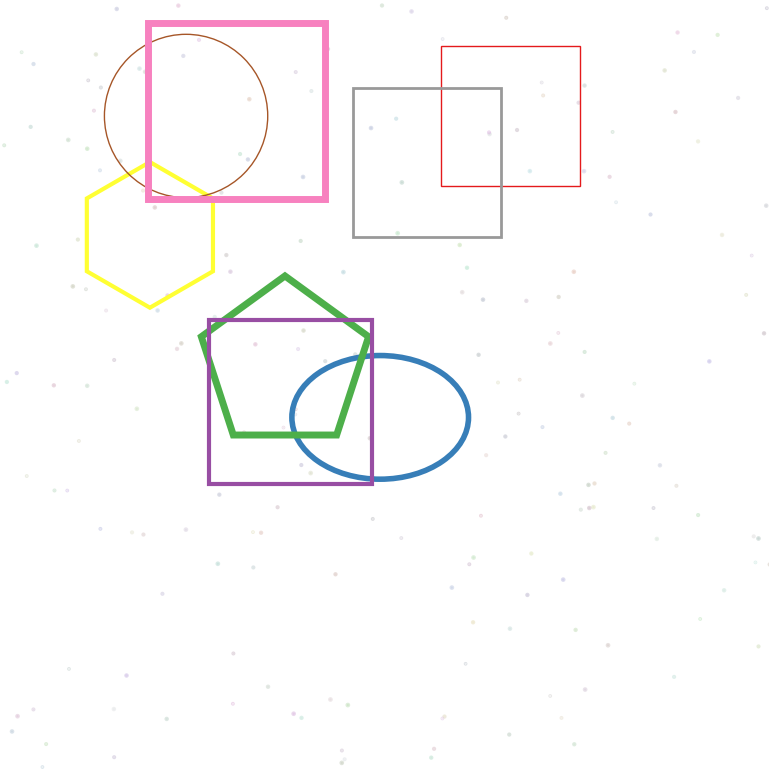[{"shape": "square", "thickness": 0.5, "radius": 0.45, "center": [0.663, 0.85]}, {"shape": "oval", "thickness": 2, "radius": 0.57, "center": [0.494, 0.458]}, {"shape": "pentagon", "thickness": 2.5, "radius": 0.57, "center": [0.37, 0.527]}, {"shape": "square", "thickness": 1.5, "radius": 0.53, "center": [0.378, 0.478]}, {"shape": "hexagon", "thickness": 1.5, "radius": 0.47, "center": [0.195, 0.695]}, {"shape": "circle", "thickness": 0.5, "radius": 0.53, "center": [0.242, 0.849]}, {"shape": "square", "thickness": 2.5, "radius": 0.57, "center": [0.307, 0.856]}, {"shape": "square", "thickness": 1, "radius": 0.48, "center": [0.555, 0.789]}]